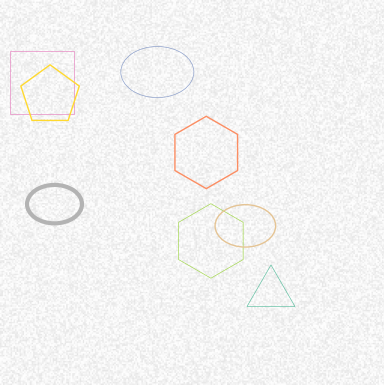[{"shape": "triangle", "thickness": 0.5, "radius": 0.36, "center": [0.704, 0.24]}, {"shape": "hexagon", "thickness": 1, "radius": 0.47, "center": [0.536, 0.604]}, {"shape": "oval", "thickness": 0.5, "radius": 0.47, "center": [0.409, 0.813]}, {"shape": "square", "thickness": 0.5, "radius": 0.41, "center": [0.108, 0.786]}, {"shape": "hexagon", "thickness": 0.5, "radius": 0.48, "center": [0.548, 0.374]}, {"shape": "pentagon", "thickness": 1, "radius": 0.4, "center": [0.13, 0.752]}, {"shape": "oval", "thickness": 1, "radius": 0.39, "center": [0.637, 0.413]}, {"shape": "oval", "thickness": 3, "radius": 0.36, "center": [0.142, 0.47]}]